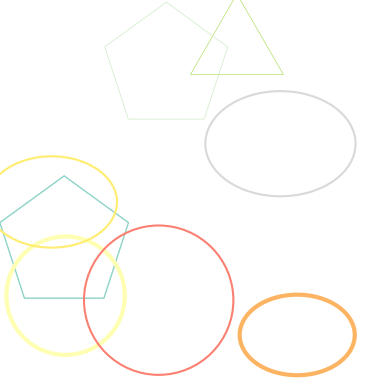[{"shape": "pentagon", "thickness": 1, "radius": 0.88, "center": [0.167, 0.368]}, {"shape": "circle", "thickness": 3, "radius": 0.77, "center": [0.17, 0.232]}, {"shape": "circle", "thickness": 1.5, "radius": 0.97, "center": [0.412, 0.22]}, {"shape": "oval", "thickness": 3, "radius": 0.75, "center": [0.772, 0.13]}, {"shape": "triangle", "thickness": 0.5, "radius": 0.7, "center": [0.615, 0.876]}, {"shape": "oval", "thickness": 1.5, "radius": 0.98, "center": [0.728, 0.627]}, {"shape": "pentagon", "thickness": 0.5, "radius": 0.84, "center": [0.432, 0.826]}, {"shape": "oval", "thickness": 1.5, "radius": 0.85, "center": [0.134, 0.475]}]